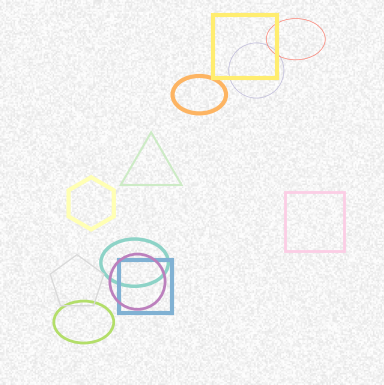[{"shape": "oval", "thickness": 2.5, "radius": 0.44, "center": [0.35, 0.318]}, {"shape": "hexagon", "thickness": 3, "radius": 0.34, "center": [0.237, 0.472]}, {"shape": "circle", "thickness": 0.5, "radius": 0.36, "center": [0.666, 0.817]}, {"shape": "oval", "thickness": 0.5, "radius": 0.38, "center": [0.768, 0.898]}, {"shape": "square", "thickness": 3, "radius": 0.34, "center": [0.379, 0.255]}, {"shape": "oval", "thickness": 3, "radius": 0.35, "center": [0.518, 0.754]}, {"shape": "oval", "thickness": 2, "radius": 0.39, "center": [0.218, 0.163]}, {"shape": "square", "thickness": 2, "radius": 0.38, "center": [0.816, 0.426]}, {"shape": "pentagon", "thickness": 1, "radius": 0.37, "center": [0.2, 0.265]}, {"shape": "circle", "thickness": 2, "radius": 0.36, "center": [0.357, 0.268]}, {"shape": "triangle", "thickness": 1.5, "radius": 0.46, "center": [0.393, 0.565]}, {"shape": "square", "thickness": 3, "radius": 0.41, "center": [0.637, 0.879]}]